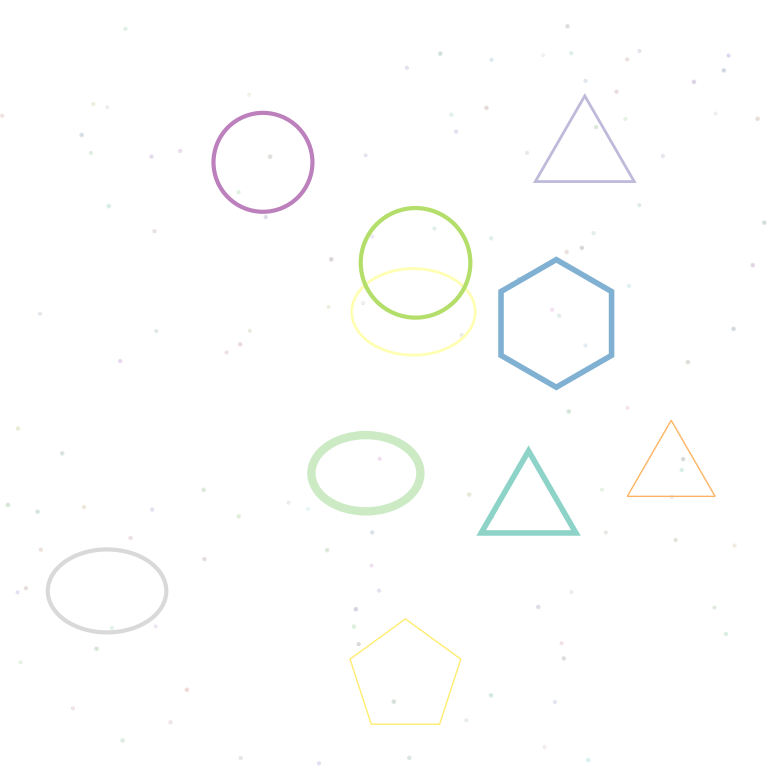[{"shape": "triangle", "thickness": 2, "radius": 0.36, "center": [0.686, 0.343]}, {"shape": "oval", "thickness": 1, "radius": 0.4, "center": [0.537, 0.595]}, {"shape": "triangle", "thickness": 1, "radius": 0.37, "center": [0.759, 0.801]}, {"shape": "hexagon", "thickness": 2, "radius": 0.41, "center": [0.722, 0.58]}, {"shape": "triangle", "thickness": 0.5, "radius": 0.33, "center": [0.872, 0.388]}, {"shape": "circle", "thickness": 1.5, "radius": 0.36, "center": [0.54, 0.659]}, {"shape": "oval", "thickness": 1.5, "radius": 0.38, "center": [0.139, 0.233]}, {"shape": "circle", "thickness": 1.5, "radius": 0.32, "center": [0.342, 0.789]}, {"shape": "oval", "thickness": 3, "radius": 0.35, "center": [0.475, 0.385]}, {"shape": "pentagon", "thickness": 0.5, "radius": 0.38, "center": [0.527, 0.121]}]